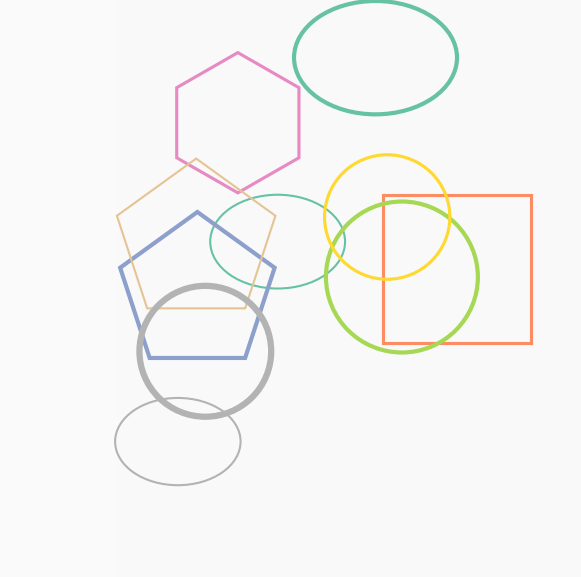[{"shape": "oval", "thickness": 1, "radius": 0.58, "center": [0.478, 0.581]}, {"shape": "oval", "thickness": 2, "radius": 0.7, "center": [0.646, 0.899]}, {"shape": "square", "thickness": 1.5, "radius": 0.64, "center": [0.786, 0.533]}, {"shape": "pentagon", "thickness": 2, "radius": 0.7, "center": [0.34, 0.492]}, {"shape": "hexagon", "thickness": 1.5, "radius": 0.61, "center": [0.409, 0.787]}, {"shape": "circle", "thickness": 2, "radius": 0.65, "center": [0.691, 0.519]}, {"shape": "circle", "thickness": 1.5, "radius": 0.54, "center": [0.666, 0.623]}, {"shape": "pentagon", "thickness": 1, "radius": 0.72, "center": [0.338, 0.581]}, {"shape": "circle", "thickness": 3, "radius": 0.57, "center": [0.353, 0.391]}, {"shape": "oval", "thickness": 1, "radius": 0.54, "center": [0.306, 0.235]}]